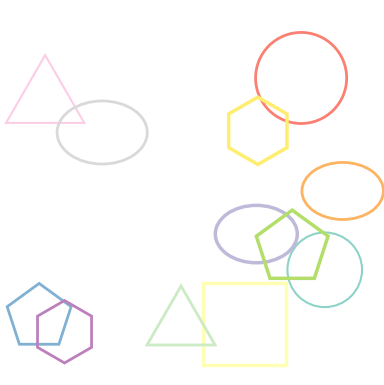[{"shape": "circle", "thickness": 1.5, "radius": 0.48, "center": [0.843, 0.299]}, {"shape": "square", "thickness": 2.5, "radius": 0.54, "center": [0.634, 0.159]}, {"shape": "oval", "thickness": 2.5, "radius": 0.53, "center": [0.666, 0.392]}, {"shape": "circle", "thickness": 2, "radius": 0.59, "center": [0.782, 0.797]}, {"shape": "pentagon", "thickness": 2, "radius": 0.44, "center": [0.102, 0.176]}, {"shape": "oval", "thickness": 2, "radius": 0.53, "center": [0.89, 0.504]}, {"shape": "pentagon", "thickness": 2.5, "radius": 0.49, "center": [0.759, 0.356]}, {"shape": "triangle", "thickness": 1.5, "radius": 0.59, "center": [0.117, 0.739]}, {"shape": "oval", "thickness": 2, "radius": 0.59, "center": [0.265, 0.656]}, {"shape": "hexagon", "thickness": 2, "radius": 0.41, "center": [0.168, 0.138]}, {"shape": "triangle", "thickness": 2, "radius": 0.51, "center": [0.47, 0.155]}, {"shape": "hexagon", "thickness": 2.5, "radius": 0.44, "center": [0.67, 0.66]}]